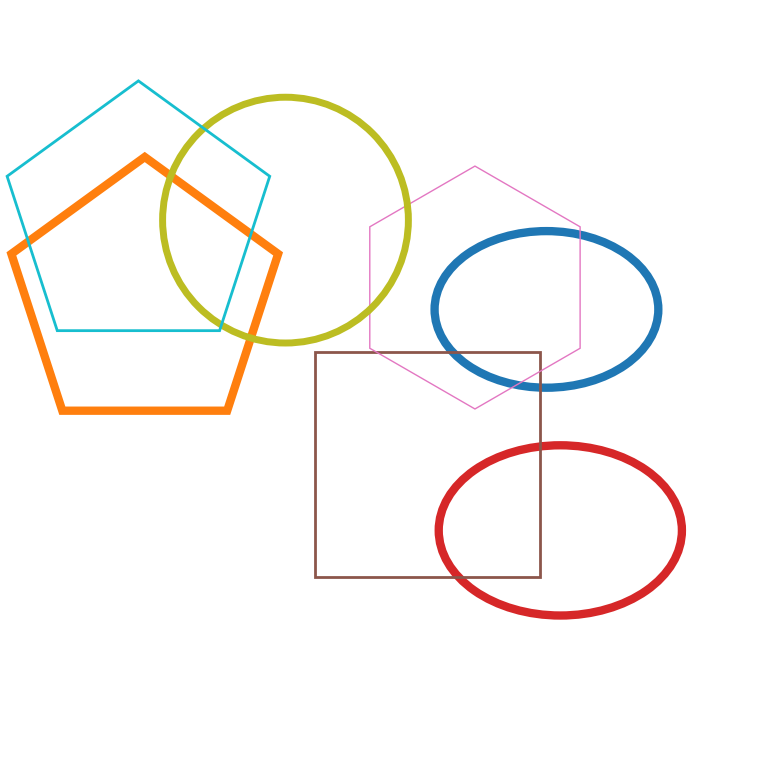[{"shape": "oval", "thickness": 3, "radius": 0.73, "center": [0.71, 0.598]}, {"shape": "pentagon", "thickness": 3, "radius": 0.91, "center": [0.188, 0.614]}, {"shape": "oval", "thickness": 3, "radius": 0.79, "center": [0.728, 0.311]}, {"shape": "square", "thickness": 1, "radius": 0.73, "center": [0.555, 0.396]}, {"shape": "hexagon", "thickness": 0.5, "radius": 0.79, "center": [0.617, 0.627]}, {"shape": "circle", "thickness": 2.5, "radius": 0.8, "center": [0.371, 0.714]}, {"shape": "pentagon", "thickness": 1, "radius": 0.9, "center": [0.18, 0.716]}]